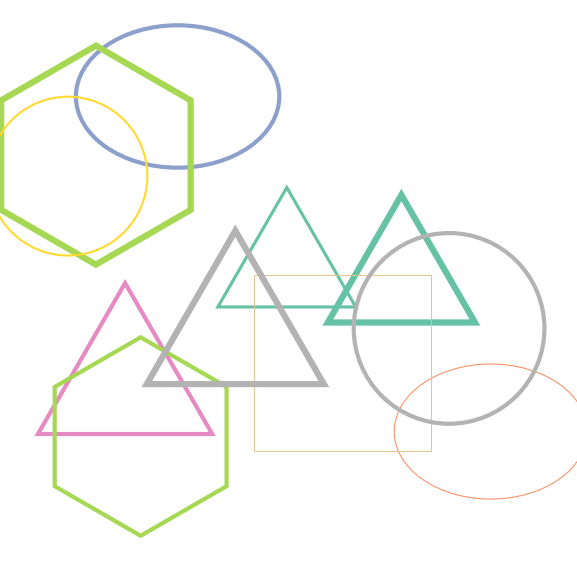[{"shape": "triangle", "thickness": 1.5, "radius": 0.69, "center": [0.497, 0.537]}, {"shape": "triangle", "thickness": 3, "radius": 0.74, "center": [0.695, 0.514]}, {"shape": "oval", "thickness": 0.5, "radius": 0.84, "center": [0.85, 0.252]}, {"shape": "oval", "thickness": 2, "radius": 0.88, "center": [0.308, 0.832]}, {"shape": "triangle", "thickness": 2, "radius": 0.87, "center": [0.217, 0.335]}, {"shape": "hexagon", "thickness": 2, "radius": 0.86, "center": [0.244, 0.243]}, {"shape": "hexagon", "thickness": 3, "radius": 0.95, "center": [0.166, 0.73]}, {"shape": "circle", "thickness": 1, "radius": 0.69, "center": [0.118, 0.694]}, {"shape": "square", "thickness": 0.5, "radius": 0.76, "center": [0.593, 0.371]}, {"shape": "triangle", "thickness": 3, "radius": 0.88, "center": [0.408, 0.423]}, {"shape": "circle", "thickness": 2, "radius": 0.83, "center": [0.778, 0.43]}]